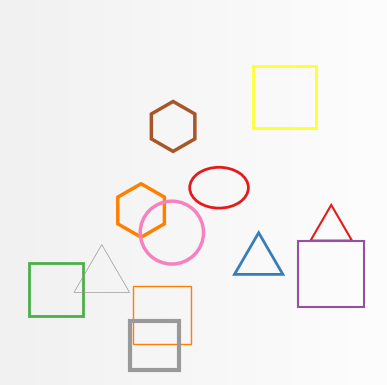[{"shape": "oval", "thickness": 2, "radius": 0.38, "center": [0.565, 0.512]}, {"shape": "triangle", "thickness": 1.5, "radius": 0.31, "center": [0.855, 0.406]}, {"shape": "triangle", "thickness": 2, "radius": 0.36, "center": [0.668, 0.323]}, {"shape": "square", "thickness": 2, "radius": 0.34, "center": [0.144, 0.249]}, {"shape": "square", "thickness": 1.5, "radius": 0.43, "center": [0.855, 0.288]}, {"shape": "hexagon", "thickness": 2.5, "radius": 0.35, "center": [0.364, 0.453]}, {"shape": "square", "thickness": 1, "radius": 0.38, "center": [0.418, 0.182]}, {"shape": "square", "thickness": 2, "radius": 0.4, "center": [0.734, 0.748]}, {"shape": "hexagon", "thickness": 2.5, "radius": 0.32, "center": [0.447, 0.672]}, {"shape": "circle", "thickness": 2.5, "radius": 0.41, "center": [0.444, 0.396]}, {"shape": "triangle", "thickness": 0.5, "radius": 0.41, "center": [0.263, 0.282]}, {"shape": "square", "thickness": 3, "radius": 0.32, "center": [0.399, 0.104]}]